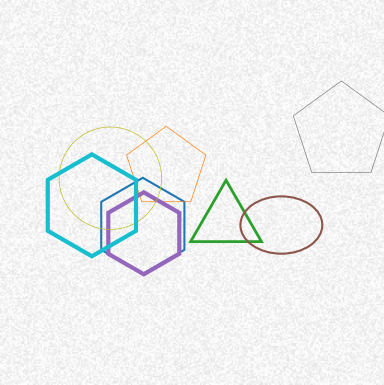[{"shape": "hexagon", "thickness": 1.5, "radius": 0.62, "center": [0.371, 0.413]}, {"shape": "pentagon", "thickness": 0.5, "radius": 0.54, "center": [0.432, 0.564]}, {"shape": "triangle", "thickness": 2, "radius": 0.53, "center": [0.587, 0.426]}, {"shape": "hexagon", "thickness": 3, "radius": 0.53, "center": [0.374, 0.394]}, {"shape": "oval", "thickness": 1.5, "radius": 0.53, "center": [0.731, 0.415]}, {"shape": "pentagon", "thickness": 0.5, "radius": 0.66, "center": [0.887, 0.659]}, {"shape": "circle", "thickness": 0.5, "radius": 0.67, "center": [0.287, 0.537]}, {"shape": "hexagon", "thickness": 3, "radius": 0.66, "center": [0.239, 0.467]}]